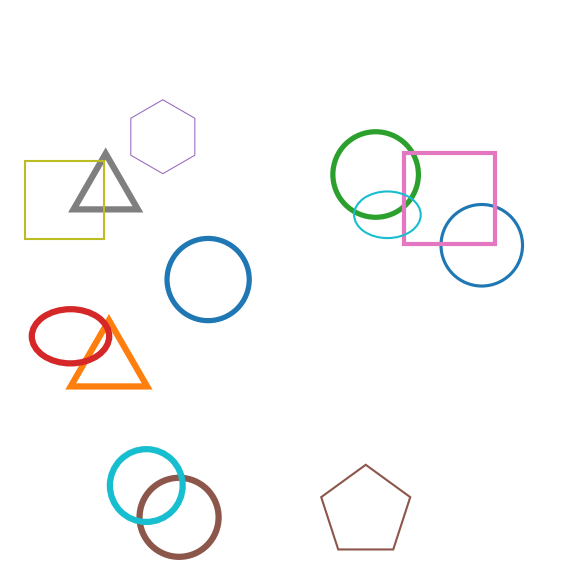[{"shape": "circle", "thickness": 1.5, "radius": 0.35, "center": [0.834, 0.574]}, {"shape": "circle", "thickness": 2.5, "radius": 0.36, "center": [0.36, 0.515]}, {"shape": "triangle", "thickness": 3, "radius": 0.38, "center": [0.189, 0.368]}, {"shape": "circle", "thickness": 2.5, "radius": 0.37, "center": [0.65, 0.697]}, {"shape": "oval", "thickness": 3, "radius": 0.34, "center": [0.122, 0.417]}, {"shape": "hexagon", "thickness": 0.5, "radius": 0.32, "center": [0.282, 0.762]}, {"shape": "pentagon", "thickness": 1, "radius": 0.41, "center": [0.633, 0.113]}, {"shape": "circle", "thickness": 3, "radius": 0.34, "center": [0.31, 0.103]}, {"shape": "square", "thickness": 2, "radius": 0.39, "center": [0.778, 0.655]}, {"shape": "triangle", "thickness": 3, "radius": 0.32, "center": [0.183, 0.669]}, {"shape": "square", "thickness": 1, "radius": 0.34, "center": [0.112, 0.653]}, {"shape": "oval", "thickness": 1, "radius": 0.29, "center": [0.671, 0.627]}, {"shape": "circle", "thickness": 3, "radius": 0.32, "center": [0.253, 0.158]}]